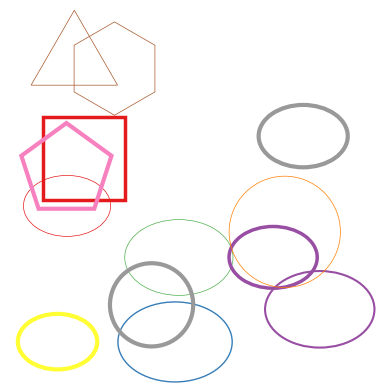[{"shape": "square", "thickness": 2.5, "radius": 0.54, "center": [0.218, 0.589]}, {"shape": "oval", "thickness": 0.5, "radius": 0.57, "center": [0.174, 0.465]}, {"shape": "oval", "thickness": 1, "radius": 0.74, "center": [0.455, 0.112]}, {"shape": "oval", "thickness": 0.5, "radius": 0.7, "center": [0.465, 0.331]}, {"shape": "oval", "thickness": 1.5, "radius": 0.71, "center": [0.831, 0.197]}, {"shape": "oval", "thickness": 2.5, "radius": 0.57, "center": [0.709, 0.332]}, {"shape": "circle", "thickness": 0.5, "radius": 0.72, "center": [0.74, 0.398]}, {"shape": "oval", "thickness": 3, "radius": 0.52, "center": [0.149, 0.113]}, {"shape": "hexagon", "thickness": 0.5, "radius": 0.61, "center": [0.297, 0.822]}, {"shape": "triangle", "thickness": 0.5, "radius": 0.65, "center": [0.193, 0.844]}, {"shape": "pentagon", "thickness": 3, "radius": 0.62, "center": [0.173, 0.557]}, {"shape": "circle", "thickness": 3, "radius": 0.54, "center": [0.394, 0.208]}, {"shape": "oval", "thickness": 3, "radius": 0.58, "center": [0.788, 0.646]}]